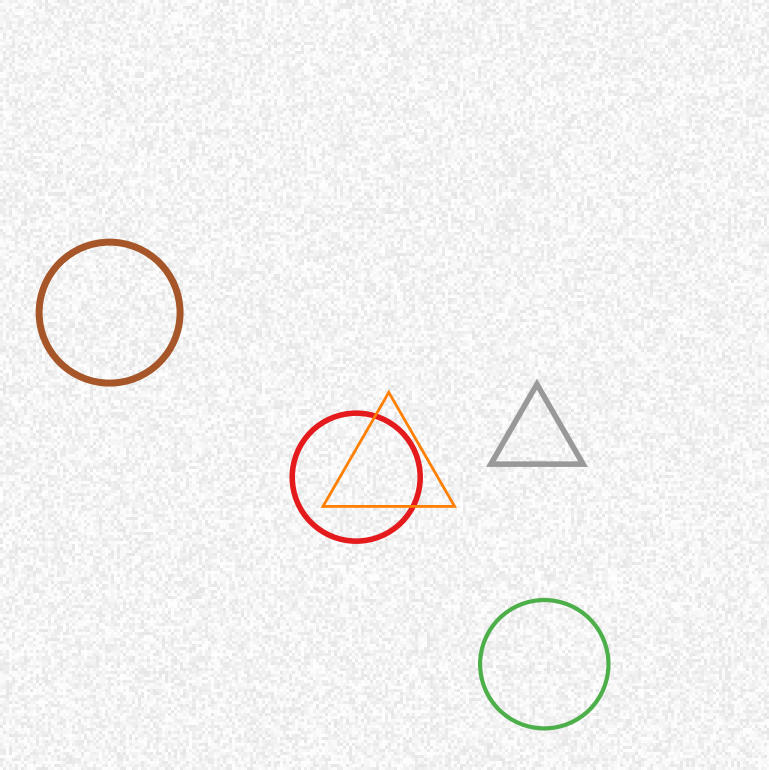[{"shape": "circle", "thickness": 2, "radius": 0.42, "center": [0.463, 0.38]}, {"shape": "circle", "thickness": 1.5, "radius": 0.42, "center": [0.707, 0.137]}, {"shape": "triangle", "thickness": 1, "radius": 0.49, "center": [0.505, 0.392]}, {"shape": "circle", "thickness": 2.5, "radius": 0.46, "center": [0.142, 0.594]}, {"shape": "triangle", "thickness": 2, "radius": 0.35, "center": [0.697, 0.432]}]